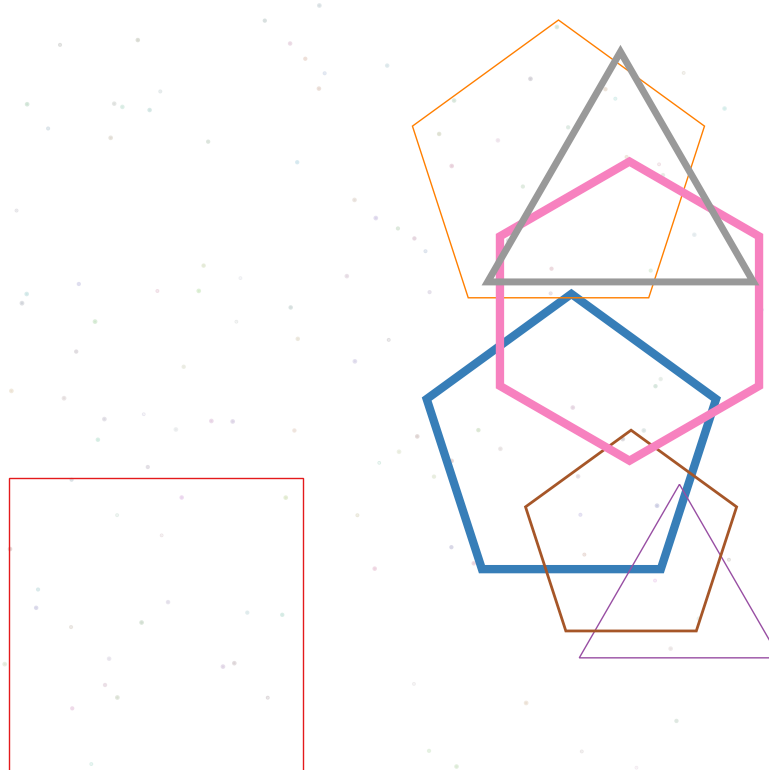[{"shape": "square", "thickness": 0.5, "radius": 0.95, "center": [0.202, 0.189]}, {"shape": "pentagon", "thickness": 3, "radius": 0.99, "center": [0.742, 0.421]}, {"shape": "triangle", "thickness": 0.5, "radius": 0.75, "center": [0.882, 0.221]}, {"shape": "pentagon", "thickness": 0.5, "radius": 1.0, "center": [0.725, 0.775]}, {"shape": "pentagon", "thickness": 1, "radius": 0.72, "center": [0.82, 0.297]}, {"shape": "hexagon", "thickness": 3, "radius": 0.97, "center": [0.818, 0.596]}, {"shape": "triangle", "thickness": 2.5, "radius": 1.0, "center": [0.806, 0.733]}]